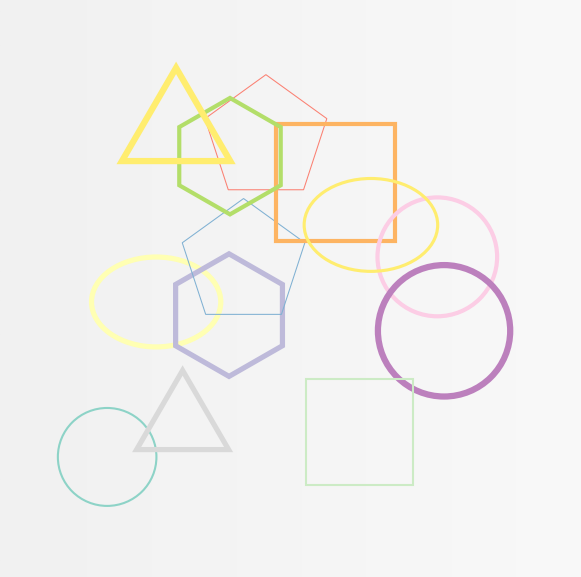[{"shape": "circle", "thickness": 1, "radius": 0.42, "center": [0.184, 0.208]}, {"shape": "oval", "thickness": 2.5, "radius": 0.56, "center": [0.269, 0.476]}, {"shape": "hexagon", "thickness": 2.5, "radius": 0.53, "center": [0.394, 0.453]}, {"shape": "pentagon", "thickness": 0.5, "radius": 0.55, "center": [0.457, 0.76]}, {"shape": "pentagon", "thickness": 0.5, "radius": 0.55, "center": [0.419, 0.544]}, {"shape": "square", "thickness": 2, "radius": 0.51, "center": [0.577, 0.683]}, {"shape": "hexagon", "thickness": 2, "radius": 0.5, "center": [0.396, 0.729]}, {"shape": "circle", "thickness": 2, "radius": 0.51, "center": [0.752, 0.554]}, {"shape": "triangle", "thickness": 2.5, "radius": 0.46, "center": [0.314, 0.266]}, {"shape": "circle", "thickness": 3, "radius": 0.57, "center": [0.764, 0.426]}, {"shape": "square", "thickness": 1, "radius": 0.46, "center": [0.618, 0.251]}, {"shape": "triangle", "thickness": 3, "radius": 0.54, "center": [0.303, 0.774]}, {"shape": "oval", "thickness": 1.5, "radius": 0.57, "center": [0.638, 0.61]}]